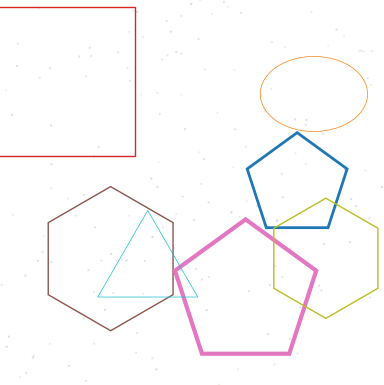[{"shape": "pentagon", "thickness": 2, "radius": 0.68, "center": [0.772, 0.519]}, {"shape": "oval", "thickness": 0.5, "radius": 0.7, "center": [0.815, 0.756]}, {"shape": "square", "thickness": 1, "radius": 0.97, "center": [0.157, 0.788]}, {"shape": "hexagon", "thickness": 1, "radius": 0.94, "center": [0.287, 0.328]}, {"shape": "pentagon", "thickness": 3, "radius": 0.96, "center": [0.638, 0.237]}, {"shape": "hexagon", "thickness": 1, "radius": 0.78, "center": [0.846, 0.329]}, {"shape": "triangle", "thickness": 0.5, "radius": 0.75, "center": [0.384, 0.304]}]